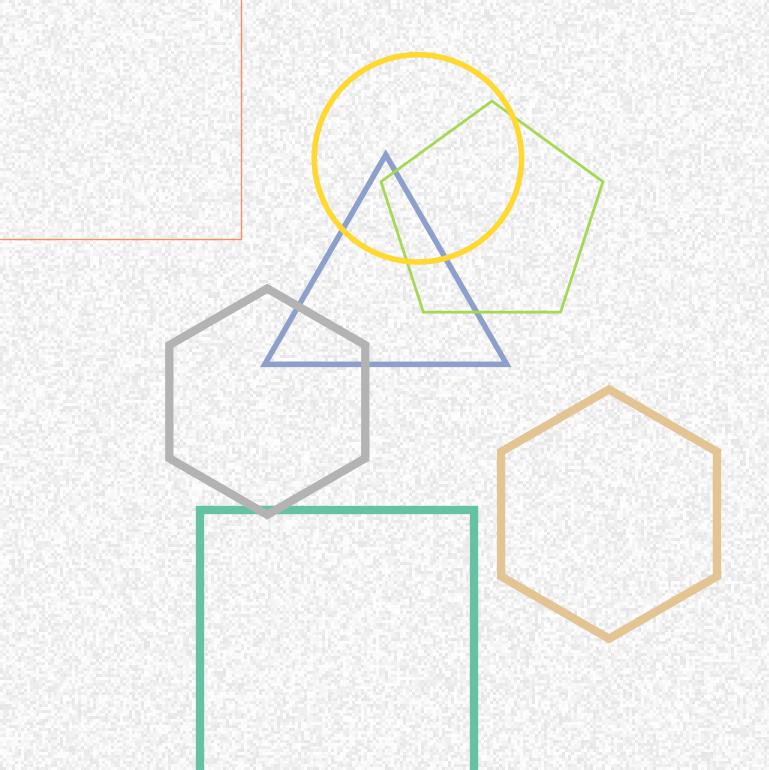[{"shape": "square", "thickness": 3, "radius": 0.89, "center": [0.438, 0.159]}, {"shape": "square", "thickness": 0.5, "radius": 0.8, "center": [0.152, 0.85]}, {"shape": "triangle", "thickness": 2, "radius": 0.91, "center": [0.501, 0.618]}, {"shape": "pentagon", "thickness": 1, "radius": 0.76, "center": [0.639, 0.717]}, {"shape": "circle", "thickness": 2, "radius": 0.67, "center": [0.543, 0.794]}, {"shape": "hexagon", "thickness": 3, "radius": 0.81, "center": [0.791, 0.332]}, {"shape": "hexagon", "thickness": 3, "radius": 0.73, "center": [0.347, 0.478]}]